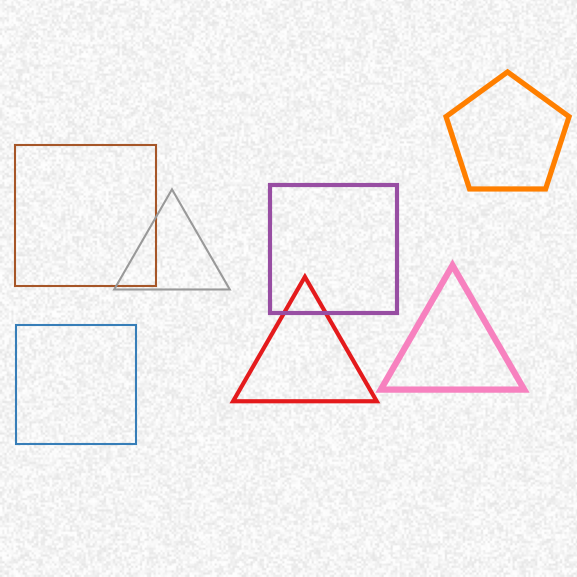[{"shape": "triangle", "thickness": 2, "radius": 0.72, "center": [0.528, 0.376]}, {"shape": "square", "thickness": 1, "radius": 0.52, "center": [0.132, 0.333]}, {"shape": "square", "thickness": 2, "radius": 0.55, "center": [0.577, 0.568]}, {"shape": "pentagon", "thickness": 2.5, "radius": 0.56, "center": [0.879, 0.763]}, {"shape": "square", "thickness": 1, "radius": 0.61, "center": [0.148, 0.626]}, {"shape": "triangle", "thickness": 3, "radius": 0.72, "center": [0.784, 0.396]}, {"shape": "triangle", "thickness": 1, "radius": 0.58, "center": [0.298, 0.556]}]